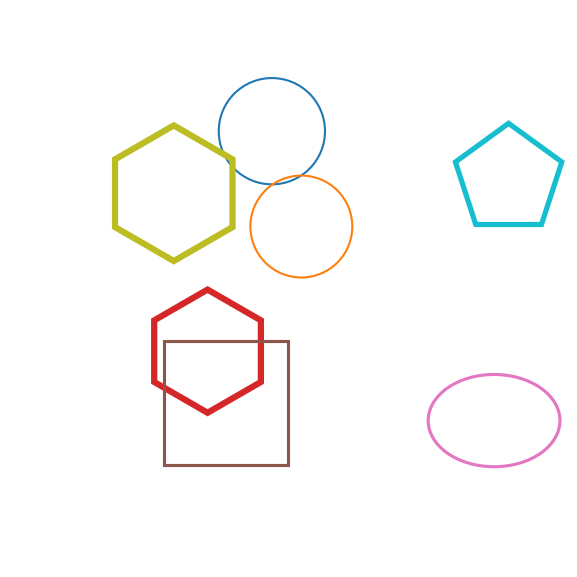[{"shape": "circle", "thickness": 1, "radius": 0.46, "center": [0.471, 0.772]}, {"shape": "circle", "thickness": 1, "radius": 0.44, "center": [0.522, 0.607]}, {"shape": "hexagon", "thickness": 3, "radius": 0.53, "center": [0.359, 0.391]}, {"shape": "square", "thickness": 1.5, "radius": 0.54, "center": [0.391, 0.302]}, {"shape": "oval", "thickness": 1.5, "radius": 0.57, "center": [0.856, 0.271]}, {"shape": "hexagon", "thickness": 3, "radius": 0.59, "center": [0.301, 0.665]}, {"shape": "pentagon", "thickness": 2.5, "radius": 0.48, "center": [0.881, 0.689]}]